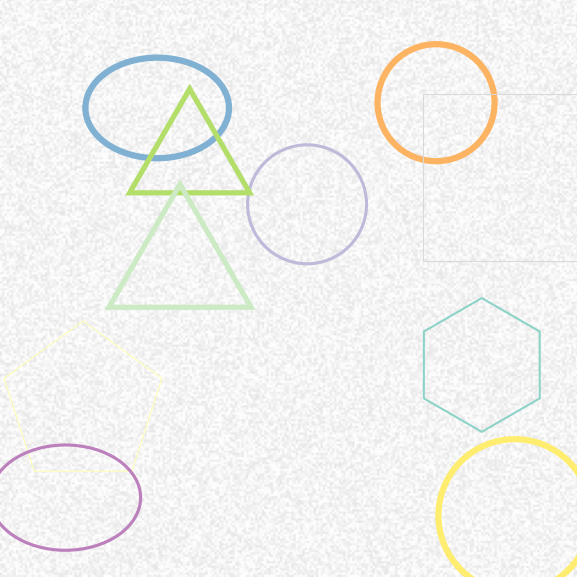[{"shape": "hexagon", "thickness": 1, "radius": 0.58, "center": [0.834, 0.367]}, {"shape": "pentagon", "thickness": 0.5, "radius": 0.72, "center": [0.144, 0.299]}, {"shape": "circle", "thickness": 1.5, "radius": 0.51, "center": [0.532, 0.645]}, {"shape": "oval", "thickness": 3, "radius": 0.62, "center": [0.272, 0.812]}, {"shape": "circle", "thickness": 3, "radius": 0.51, "center": [0.755, 0.821]}, {"shape": "triangle", "thickness": 2.5, "radius": 0.6, "center": [0.328, 0.725]}, {"shape": "square", "thickness": 0.5, "radius": 0.72, "center": [0.877, 0.692]}, {"shape": "oval", "thickness": 1.5, "radius": 0.65, "center": [0.113, 0.137]}, {"shape": "triangle", "thickness": 2.5, "radius": 0.71, "center": [0.312, 0.538]}, {"shape": "circle", "thickness": 3, "radius": 0.66, "center": [0.891, 0.106]}]